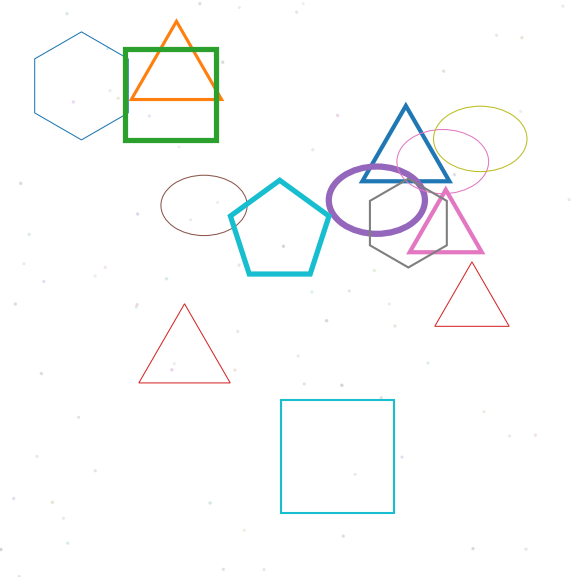[{"shape": "hexagon", "thickness": 0.5, "radius": 0.47, "center": [0.141, 0.85]}, {"shape": "triangle", "thickness": 2, "radius": 0.44, "center": [0.703, 0.729]}, {"shape": "triangle", "thickness": 1.5, "radius": 0.45, "center": [0.306, 0.872]}, {"shape": "square", "thickness": 2.5, "radius": 0.39, "center": [0.296, 0.836]}, {"shape": "triangle", "thickness": 0.5, "radius": 0.46, "center": [0.32, 0.382]}, {"shape": "triangle", "thickness": 0.5, "radius": 0.37, "center": [0.817, 0.471]}, {"shape": "oval", "thickness": 3, "radius": 0.42, "center": [0.653, 0.653]}, {"shape": "oval", "thickness": 0.5, "radius": 0.37, "center": [0.353, 0.643]}, {"shape": "oval", "thickness": 0.5, "radius": 0.4, "center": [0.767, 0.719]}, {"shape": "triangle", "thickness": 2, "radius": 0.36, "center": [0.772, 0.598]}, {"shape": "hexagon", "thickness": 1, "radius": 0.38, "center": [0.707, 0.613]}, {"shape": "oval", "thickness": 0.5, "radius": 0.4, "center": [0.832, 0.759]}, {"shape": "square", "thickness": 1, "radius": 0.49, "center": [0.585, 0.208]}, {"shape": "pentagon", "thickness": 2.5, "radius": 0.45, "center": [0.484, 0.597]}]